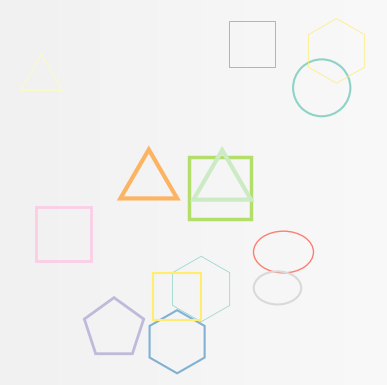[{"shape": "hexagon", "thickness": 0.5, "radius": 0.43, "center": [0.519, 0.249]}, {"shape": "circle", "thickness": 1.5, "radius": 0.37, "center": [0.83, 0.772]}, {"shape": "triangle", "thickness": 0.5, "radius": 0.31, "center": [0.107, 0.796]}, {"shape": "pentagon", "thickness": 2, "radius": 0.4, "center": [0.294, 0.146]}, {"shape": "oval", "thickness": 1, "radius": 0.39, "center": [0.732, 0.345]}, {"shape": "hexagon", "thickness": 1.5, "radius": 0.41, "center": [0.457, 0.112]}, {"shape": "triangle", "thickness": 3, "radius": 0.42, "center": [0.384, 0.527]}, {"shape": "square", "thickness": 2.5, "radius": 0.4, "center": [0.568, 0.512]}, {"shape": "square", "thickness": 2, "radius": 0.35, "center": [0.164, 0.392]}, {"shape": "oval", "thickness": 1.5, "radius": 0.31, "center": [0.716, 0.252]}, {"shape": "square", "thickness": 0.5, "radius": 0.3, "center": [0.651, 0.887]}, {"shape": "triangle", "thickness": 3, "radius": 0.43, "center": [0.573, 0.524]}, {"shape": "square", "thickness": 1.5, "radius": 0.31, "center": [0.456, 0.23]}, {"shape": "hexagon", "thickness": 0.5, "radius": 0.42, "center": [0.868, 0.868]}]